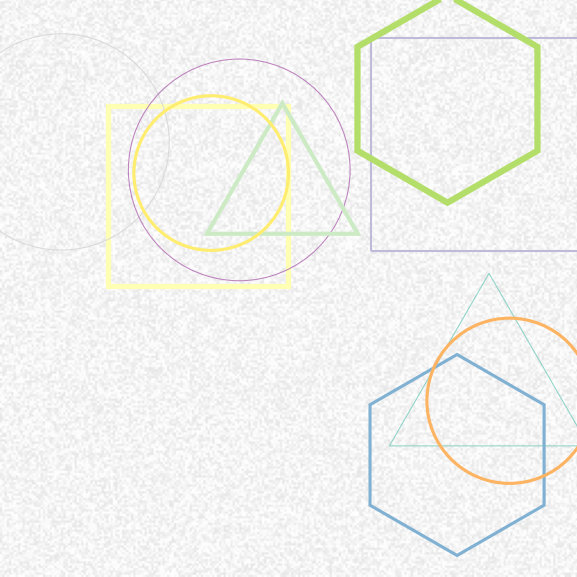[{"shape": "triangle", "thickness": 0.5, "radius": 1.0, "center": [0.847, 0.327]}, {"shape": "square", "thickness": 2.5, "radius": 0.78, "center": [0.343, 0.66]}, {"shape": "square", "thickness": 1, "radius": 0.92, "center": [0.826, 0.749]}, {"shape": "hexagon", "thickness": 1.5, "radius": 0.87, "center": [0.791, 0.211]}, {"shape": "circle", "thickness": 1.5, "radius": 0.72, "center": [0.882, 0.305]}, {"shape": "hexagon", "thickness": 3, "radius": 0.9, "center": [0.775, 0.828]}, {"shape": "circle", "thickness": 0.5, "radius": 0.94, "center": [0.106, 0.753]}, {"shape": "circle", "thickness": 0.5, "radius": 0.96, "center": [0.414, 0.705]}, {"shape": "triangle", "thickness": 2, "radius": 0.75, "center": [0.489, 0.67]}, {"shape": "circle", "thickness": 1.5, "radius": 0.67, "center": [0.366, 0.699]}]